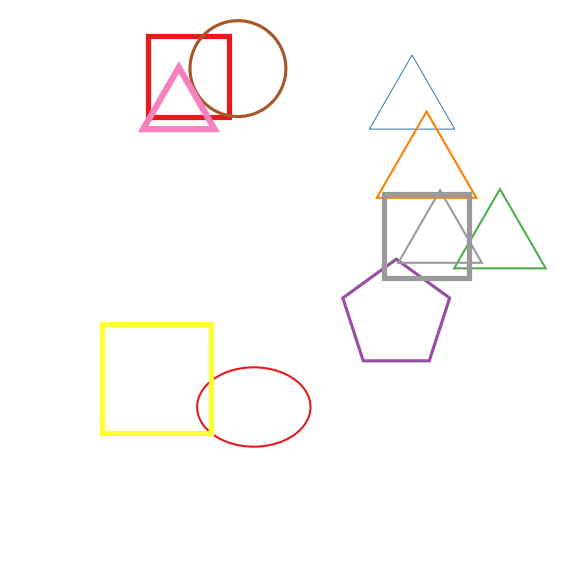[{"shape": "square", "thickness": 2.5, "radius": 0.35, "center": [0.326, 0.866]}, {"shape": "oval", "thickness": 1, "radius": 0.49, "center": [0.44, 0.294]}, {"shape": "triangle", "thickness": 0.5, "radius": 0.43, "center": [0.713, 0.818]}, {"shape": "triangle", "thickness": 1, "radius": 0.46, "center": [0.866, 0.58]}, {"shape": "pentagon", "thickness": 1.5, "radius": 0.49, "center": [0.686, 0.453]}, {"shape": "triangle", "thickness": 1, "radius": 0.5, "center": [0.739, 0.706]}, {"shape": "square", "thickness": 2.5, "radius": 0.47, "center": [0.271, 0.344]}, {"shape": "circle", "thickness": 1.5, "radius": 0.42, "center": [0.412, 0.88]}, {"shape": "triangle", "thickness": 3, "radius": 0.36, "center": [0.31, 0.811]}, {"shape": "triangle", "thickness": 1, "radius": 0.42, "center": [0.762, 0.586]}, {"shape": "square", "thickness": 2.5, "radius": 0.36, "center": [0.739, 0.591]}]